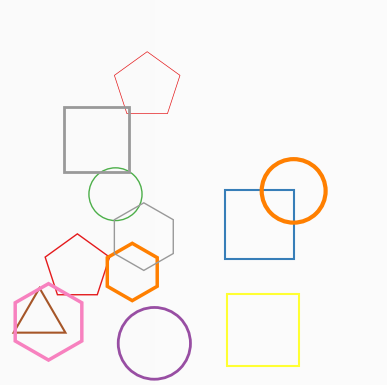[{"shape": "pentagon", "thickness": 0.5, "radius": 0.44, "center": [0.38, 0.777]}, {"shape": "pentagon", "thickness": 1, "radius": 0.44, "center": [0.2, 0.305]}, {"shape": "square", "thickness": 1.5, "radius": 0.45, "center": [0.67, 0.416]}, {"shape": "circle", "thickness": 1, "radius": 0.34, "center": [0.298, 0.496]}, {"shape": "circle", "thickness": 2, "radius": 0.47, "center": [0.398, 0.108]}, {"shape": "circle", "thickness": 3, "radius": 0.41, "center": [0.758, 0.504]}, {"shape": "hexagon", "thickness": 2.5, "radius": 0.37, "center": [0.341, 0.294]}, {"shape": "square", "thickness": 1.5, "radius": 0.47, "center": [0.678, 0.143]}, {"shape": "triangle", "thickness": 1.5, "radius": 0.39, "center": [0.102, 0.175]}, {"shape": "hexagon", "thickness": 2.5, "radius": 0.5, "center": [0.125, 0.164]}, {"shape": "square", "thickness": 2, "radius": 0.42, "center": [0.249, 0.637]}, {"shape": "hexagon", "thickness": 1, "radius": 0.44, "center": [0.371, 0.385]}]